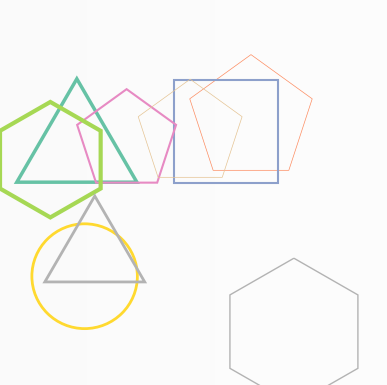[{"shape": "triangle", "thickness": 2.5, "radius": 0.89, "center": [0.198, 0.616]}, {"shape": "pentagon", "thickness": 0.5, "radius": 0.83, "center": [0.648, 0.692]}, {"shape": "square", "thickness": 1.5, "radius": 0.67, "center": [0.583, 0.658]}, {"shape": "pentagon", "thickness": 1.5, "radius": 0.67, "center": [0.327, 0.634]}, {"shape": "hexagon", "thickness": 3, "radius": 0.75, "center": [0.13, 0.585]}, {"shape": "circle", "thickness": 2, "radius": 0.68, "center": [0.218, 0.283]}, {"shape": "pentagon", "thickness": 0.5, "radius": 0.7, "center": [0.491, 0.653]}, {"shape": "triangle", "thickness": 2, "radius": 0.74, "center": [0.245, 0.342]}, {"shape": "hexagon", "thickness": 1, "radius": 0.95, "center": [0.758, 0.139]}]